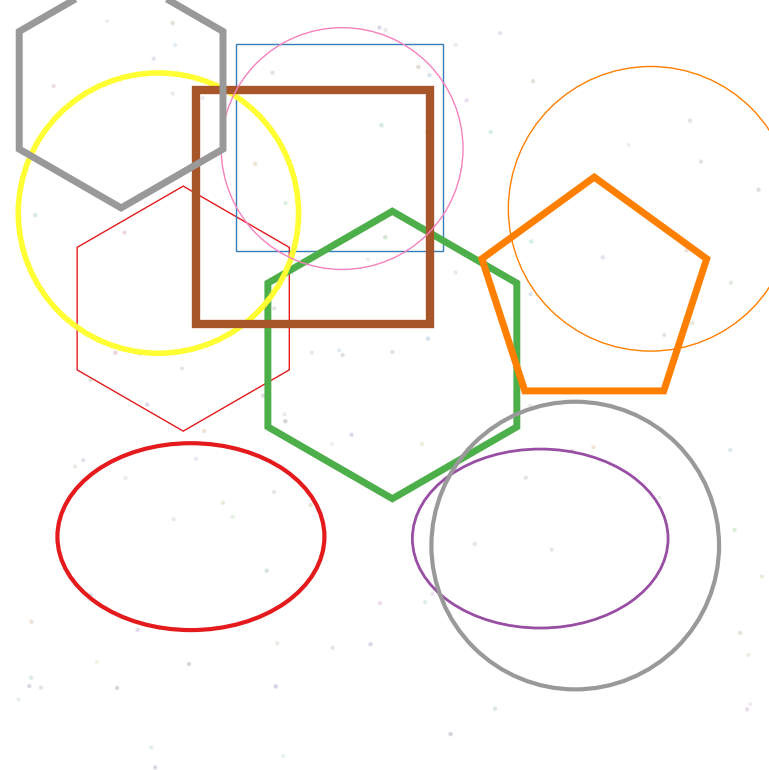[{"shape": "hexagon", "thickness": 0.5, "radius": 0.8, "center": [0.238, 0.599]}, {"shape": "oval", "thickness": 1.5, "radius": 0.87, "center": [0.248, 0.303]}, {"shape": "square", "thickness": 0.5, "radius": 0.67, "center": [0.44, 0.808]}, {"shape": "hexagon", "thickness": 2.5, "radius": 0.93, "center": [0.51, 0.539]}, {"shape": "oval", "thickness": 1, "radius": 0.83, "center": [0.702, 0.301]}, {"shape": "circle", "thickness": 0.5, "radius": 0.92, "center": [0.845, 0.729]}, {"shape": "pentagon", "thickness": 2.5, "radius": 0.77, "center": [0.772, 0.616]}, {"shape": "circle", "thickness": 2, "radius": 0.91, "center": [0.206, 0.723]}, {"shape": "square", "thickness": 3, "radius": 0.76, "center": [0.407, 0.732]}, {"shape": "circle", "thickness": 0.5, "radius": 0.79, "center": [0.444, 0.807]}, {"shape": "hexagon", "thickness": 2.5, "radius": 0.76, "center": [0.157, 0.883]}, {"shape": "circle", "thickness": 1.5, "radius": 0.93, "center": [0.747, 0.291]}]